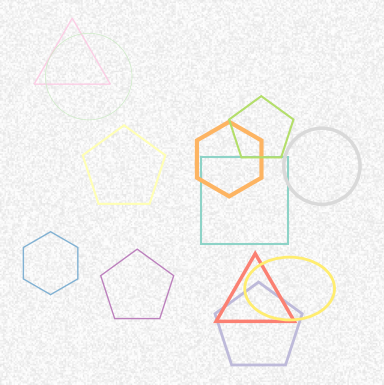[{"shape": "square", "thickness": 1.5, "radius": 0.56, "center": [0.634, 0.478]}, {"shape": "pentagon", "thickness": 1.5, "radius": 0.56, "center": [0.322, 0.562]}, {"shape": "pentagon", "thickness": 2, "radius": 0.6, "center": [0.672, 0.148]}, {"shape": "triangle", "thickness": 2.5, "radius": 0.59, "center": [0.663, 0.224]}, {"shape": "hexagon", "thickness": 1, "radius": 0.41, "center": [0.131, 0.316]}, {"shape": "hexagon", "thickness": 3, "radius": 0.48, "center": [0.595, 0.587]}, {"shape": "pentagon", "thickness": 1.5, "radius": 0.44, "center": [0.679, 0.662]}, {"shape": "triangle", "thickness": 1, "radius": 0.57, "center": [0.188, 0.839]}, {"shape": "circle", "thickness": 2.5, "radius": 0.49, "center": [0.836, 0.568]}, {"shape": "pentagon", "thickness": 1, "radius": 0.5, "center": [0.356, 0.253]}, {"shape": "circle", "thickness": 0.5, "radius": 0.56, "center": [0.23, 0.801]}, {"shape": "oval", "thickness": 2, "radius": 0.58, "center": [0.752, 0.251]}]